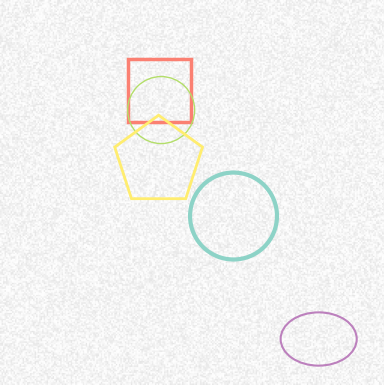[{"shape": "circle", "thickness": 3, "radius": 0.56, "center": [0.607, 0.439]}, {"shape": "square", "thickness": 2.5, "radius": 0.41, "center": [0.414, 0.765]}, {"shape": "circle", "thickness": 1, "radius": 0.44, "center": [0.419, 0.714]}, {"shape": "oval", "thickness": 1.5, "radius": 0.49, "center": [0.828, 0.119]}, {"shape": "pentagon", "thickness": 2, "radius": 0.6, "center": [0.412, 0.581]}]